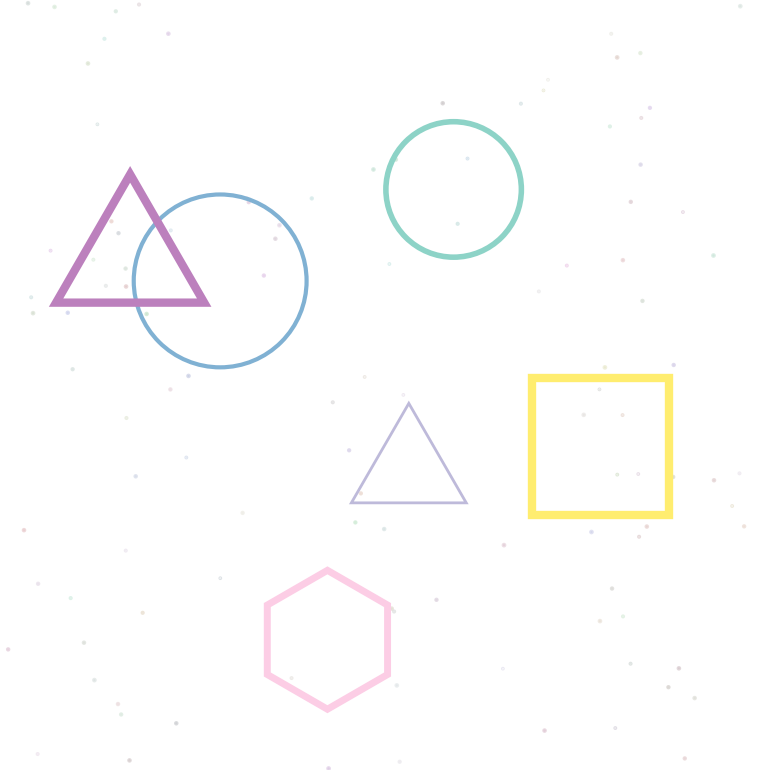[{"shape": "circle", "thickness": 2, "radius": 0.44, "center": [0.589, 0.754]}, {"shape": "triangle", "thickness": 1, "radius": 0.43, "center": [0.531, 0.39]}, {"shape": "circle", "thickness": 1.5, "radius": 0.56, "center": [0.286, 0.635]}, {"shape": "hexagon", "thickness": 2.5, "radius": 0.45, "center": [0.425, 0.169]}, {"shape": "triangle", "thickness": 3, "radius": 0.56, "center": [0.169, 0.662]}, {"shape": "square", "thickness": 3, "radius": 0.45, "center": [0.78, 0.42]}]